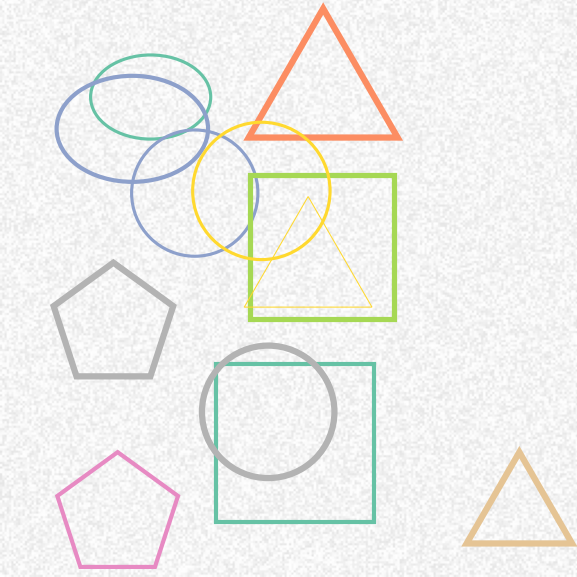[{"shape": "oval", "thickness": 1.5, "radius": 0.52, "center": [0.261, 0.831]}, {"shape": "square", "thickness": 2, "radius": 0.68, "center": [0.511, 0.232]}, {"shape": "triangle", "thickness": 3, "radius": 0.74, "center": [0.56, 0.835]}, {"shape": "circle", "thickness": 1.5, "radius": 0.55, "center": [0.337, 0.665]}, {"shape": "oval", "thickness": 2, "radius": 0.66, "center": [0.229, 0.776]}, {"shape": "pentagon", "thickness": 2, "radius": 0.55, "center": [0.204, 0.106]}, {"shape": "square", "thickness": 2.5, "radius": 0.62, "center": [0.557, 0.572]}, {"shape": "circle", "thickness": 1.5, "radius": 0.59, "center": [0.453, 0.669]}, {"shape": "triangle", "thickness": 0.5, "radius": 0.64, "center": [0.534, 0.531]}, {"shape": "triangle", "thickness": 3, "radius": 0.53, "center": [0.899, 0.111]}, {"shape": "pentagon", "thickness": 3, "radius": 0.54, "center": [0.196, 0.435]}, {"shape": "circle", "thickness": 3, "radius": 0.57, "center": [0.464, 0.286]}]